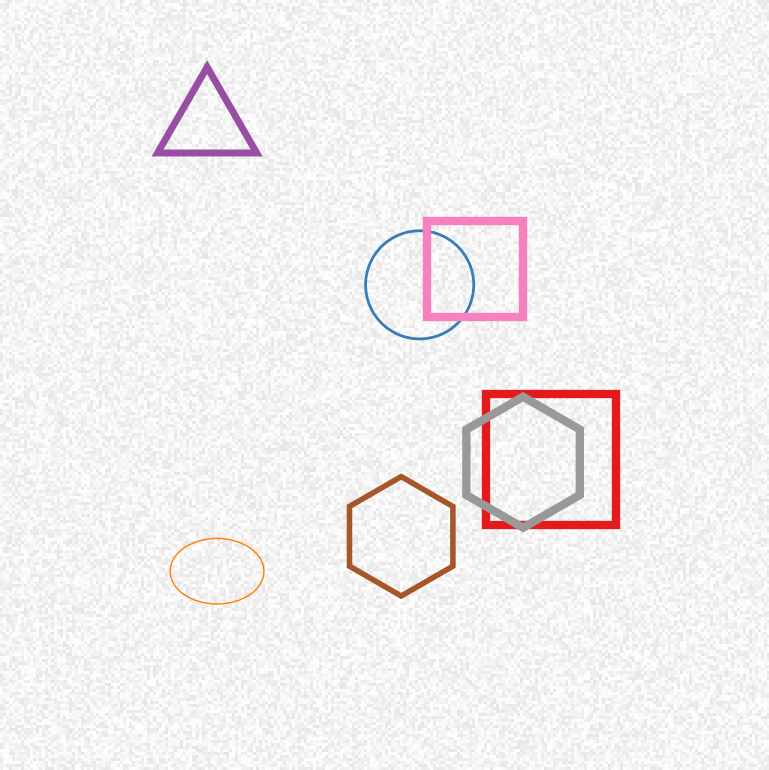[{"shape": "square", "thickness": 3, "radius": 0.42, "center": [0.716, 0.403]}, {"shape": "circle", "thickness": 1, "radius": 0.35, "center": [0.545, 0.63]}, {"shape": "triangle", "thickness": 2.5, "radius": 0.37, "center": [0.269, 0.838]}, {"shape": "oval", "thickness": 0.5, "radius": 0.3, "center": [0.282, 0.258]}, {"shape": "hexagon", "thickness": 2, "radius": 0.39, "center": [0.521, 0.303]}, {"shape": "square", "thickness": 3, "radius": 0.31, "center": [0.617, 0.651]}, {"shape": "hexagon", "thickness": 3, "radius": 0.43, "center": [0.679, 0.4]}]